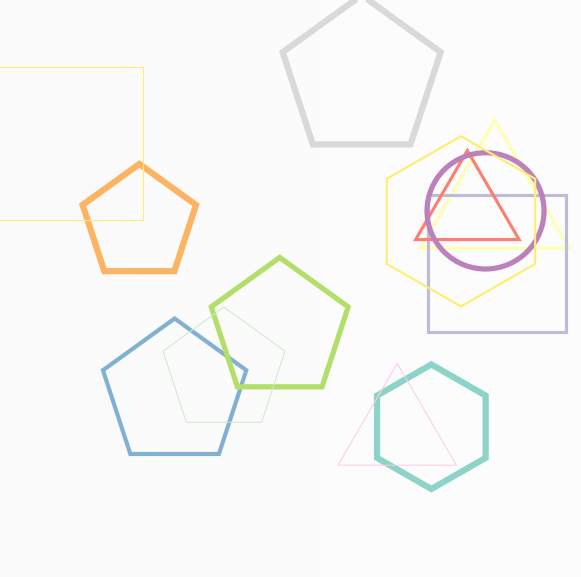[{"shape": "hexagon", "thickness": 3, "radius": 0.54, "center": [0.742, 0.26]}, {"shape": "triangle", "thickness": 1.5, "radius": 0.74, "center": [0.851, 0.643]}, {"shape": "square", "thickness": 1.5, "radius": 0.59, "center": [0.855, 0.543]}, {"shape": "triangle", "thickness": 1.5, "radius": 0.51, "center": [0.804, 0.636]}, {"shape": "pentagon", "thickness": 2, "radius": 0.65, "center": [0.3, 0.318]}, {"shape": "pentagon", "thickness": 3, "radius": 0.51, "center": [0.24, 0.613]}, {"shape": "pentagon", "thickness": 2.5, "radius": 0.62, "center": [0.481, 0.43]}, {"shape": "triangle", "thickness": 0.5, "radius": 0.59, "center": [0.683, 0.252]}, {"shape": "pentagon", "thickness": 3, "radius": 0.71, "center": [0.622, 0.865]}, {"shape": "circle", "thickness": 2.5, "radius": 0.5, "center": [0.835, 0.634]}, {"shape": "pentagon", "thickness": 0.5, "radius": 0.55, "center": [0.385, 0.357]}, {"shape": "square", "thickness": 0.5, "radius": 0.66, "center": [0.114, 0.751]}, {"shape": "hexagon", "thickness": 1, "radius": 0.74, "center": [0.793, 0.616]}]